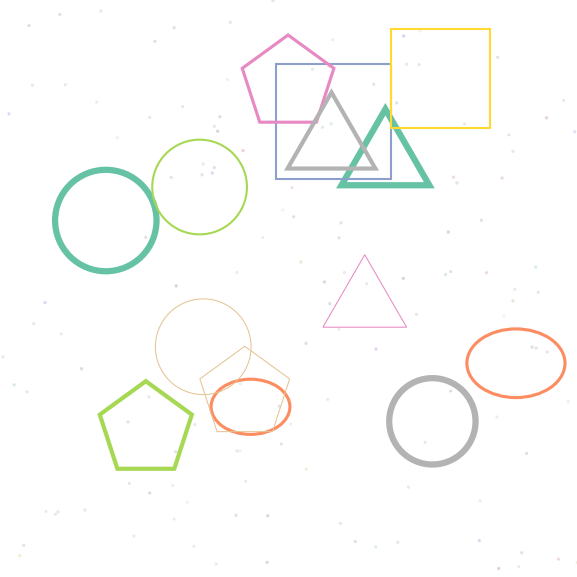[{"shape": "triangle", "thickness": 3, "radius": 0.44, "center": [0.667, 0.722]}, {"shape": "circle", "thickness": 3, "radius": 0.44, "center": [0.183, 0.617]}, {"shape": "oval", "thickness": 1.5, "radius": 0.34, "center": [0.434, 0.295]}, {"shape": "oval", "thickness": 1.5, "radius": 0.42, "center": [0.893, 0.37]}, {"shape": "square", "thickness": 1, "radius": 0.5, "center": [0.578, 0.789]}, {"shape": "pentagon", "thickness": 1.5, "radius": 0.42, "center": [0.499, 0.855]}, {"shape": "triangle", "thickness": 0.5, "radius": 0.42, "center": [0.632, 0.474]}, {"shape": "pentagon", "thickness": 2, "radius": 0.42, "center": [0.253, 0.255]}, {"shape": "circle", "thickness": 1, "radius": 0.41, "center": [0.346, 0.675]}, {"shape": "square", "thickness": 1, "radius": 0.43, "center": [0.763, 0.863]}, {"shape": "pentagon", "thickness": 0.5, "radius": 0.41, "center": [0.424, 0.318]}, {"shape": "circle", "thickness": 0.5, "radius": 0.41, "center": [0.352, 0.399]}, {"shape": "triangle", "thickness": 2, "radius": 0.44, "center": [0.574, 0.751]}, {"shape": "circle", "thickness": 3, "radius": 0.37, "center": [0.749, 0.27]}]